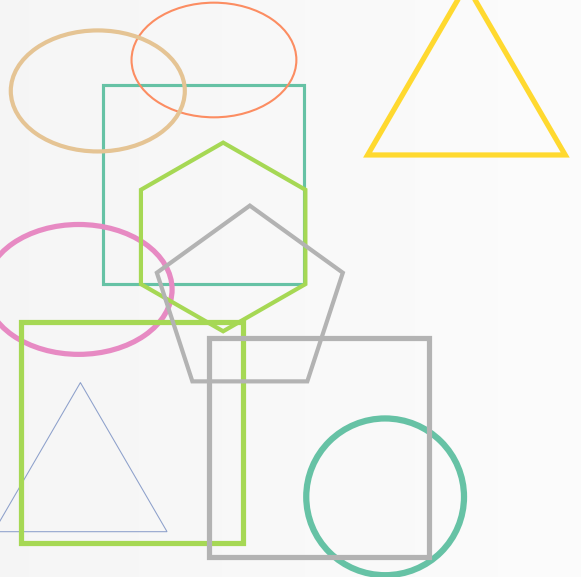[{"shape": "circle", "thickness": 3, "radius": 0.68, "center": [0.663, 0.139]}, {"shape": "square", "thickness": 1.5, "radius": 0.86, "center": [0.35, 0.68]}, {"shape": "oval", "thickness": 1, "radius": 0.71, "center": [0.368, 0.895]}, {"shape": "triangle", "thickness": 0.5, "radius": 0.86, "center": [0.138, 0.165]}, {"shape": "oval", "thickness": 2.5, "radius": 0.8, "center": [0.135, 0.498]}, {"shape": "square", "thickness": 2.5, "radius": 0.96, "center": [0.227, 0.25]}, {"shape": "hexagon", "thickness": 2, "radius": 0.82, "center": [0.384, 0.589]}, {"shape": "triangle", "thickness": 2.5, "radius": 0.98, "center": [0.802, 0.829]}, {"shape": "oval", "thickness": 2, "radius": 0.75, "center": [0.168, 0.842]}, {"shape": "pentagon", "thickness": 2, "radius": 0.84, "center": [0.43, 0.475]}, {"shape": "square", "thickness": 2.5, "radius": 0.95, "center": [0.549, 0.224]}]